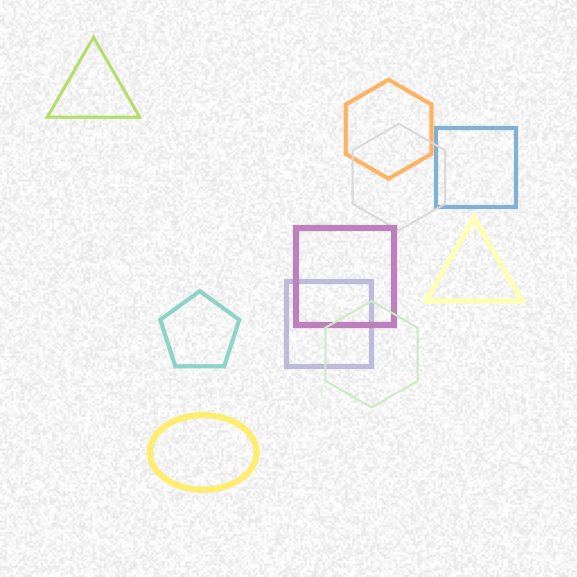[{"shape": "pentagon", "thickness": 2, "radius": 0.36, "center": [0.346, 0.423]}, {"shape": "triangle", "thickness": 2.5, "radius": 0.48, "center": [0.821, 0.526]}, {"shape": "square", "thickness": 2.5, "radius": 0.37, "center": [0.569, 0.439]}, {"shape": "square", "thickness": 2, "radius": 0.34, "center": [0.824, 0.709]}, {"shape": "hexagon", "thickness": 2, "radius": 0.43, "center": [0.673, 0.775]}, {"shape": "triangle", "thickness": 1.5, "radius": 0.46, "center": [0.162, 0.842]}, {"shape": "hexagon", "thickness": 1, "radius": 0.46, "center": [0.691, 0.692]}, {"shape": "square", "thickness": 3, "radius": 0.42, "center": [0.598, 0.52]}, {"shape": "hexagon", "thickness": 1, "radius": 0.46, "center": [0.643, 0.386]}, {"shape": "oval", "thickness": 3, "radius": 0.46, "center": [0.352, 0.216]}]